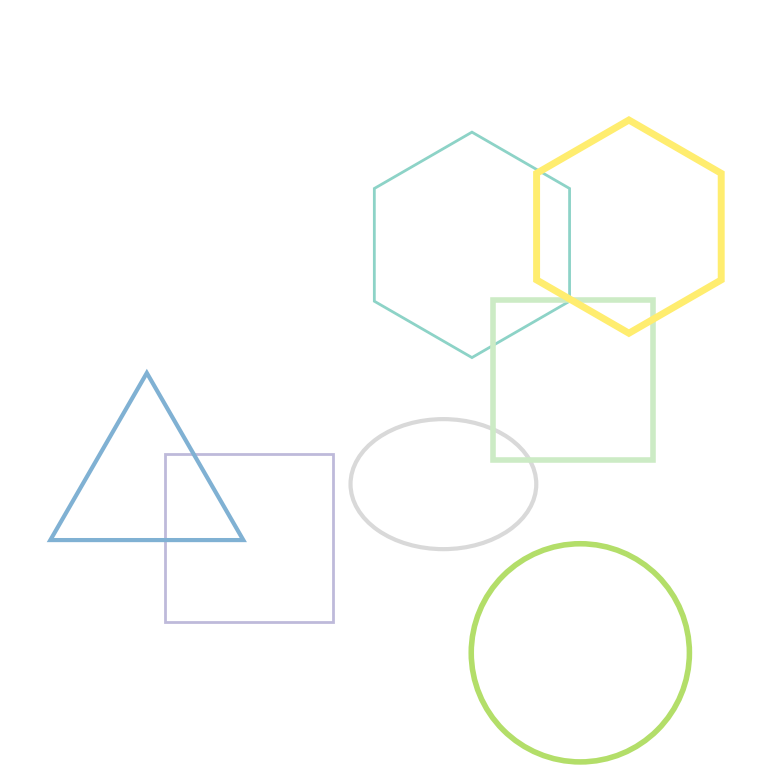[{"shape": "hexagon", "thickness": 1, "radius": 0.73, "center": [0.613, 0.682]}, {"shape": "square", "thickness": 1, "radius": 0.54, "center": [0.324, 0.301]}, {"shape": "triangle", "thickness": 1.5, "radius": 0.72, "center": [0.191, 0.371]}, {"shape": "circle", "thickness": 2, "radius": 0.71, "center": [0.754, 0.152]}, {"shape": "oval", "thickness": 1.5, "radius": 0.6, "center": [0.576, 0.371]}, {"shape": "square", "thickness": 2, "radius": 0.52, "center": [0.744, 0.506]}, {"shape": "hexagon", "thickness": 2.5, "radius": 0.69, "center": [0.817, 0.706]}]